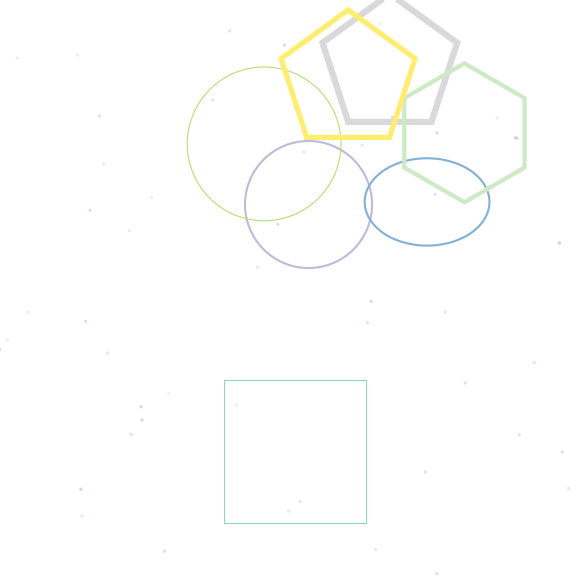[{"shape": "square", "thickness": 0.5, "radius": 0.62, "center": [0.511, 0.217]}, {"shape": "circle", "thickness": 1, "radius": 0.55, "center": [0.534, 0.645]}, {"shape": "oval", "thickness": 1, "radius": 0.54, "center": [0.74, 0.649]}, {"shape": "circle", "thickness": 0.5, "radius": 0.67, "center": [0.457, 0.75]}, {"shape": "pentagon", "thickness": 3, "radius": 0.61, "center": [0.675, 0.887]}, {"shape": "hexagon", "thickness": 2, "radius": 0.6, "center": [0.804, 0.769]}, {"shape": "pentagon", "thickness": 2.5, "radius": 0.61, "center": [0.603, 0.86]}]